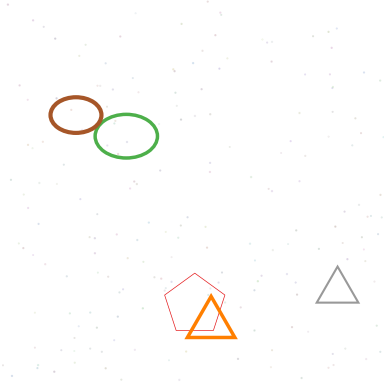[{"shape": "pentagon", "thickness": 0.5, "radius": 0.41, "center": [0.506, 0.208]}, {"shape": "oval", "thickness": 2.5, "radius": 0.4, "center": [0.328, 0.646]}, {"shape": "triangle", "thickness": 2.5, "radius": 0.36, "center": [0.548, 0.159]}, {"shape": "oval", "thickness": 3, "radius": 0.33, "center": [0.197, 0.701]}, {"shape": "triangle", "thickness": 1.5, "radius": 0.31, "center": [0.877, 0.245]}]